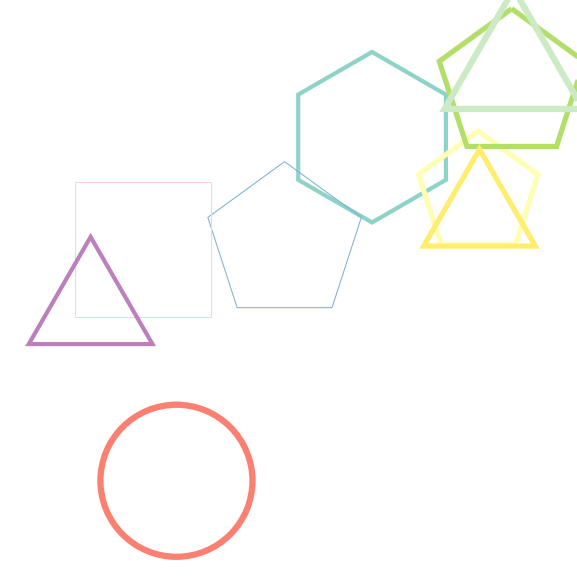[{"shape": "hexagon", "thickness": 2, "radius": 0.74, "center": [0.644, 0.762]}, {"shape": "pentagon", "thickness": 2.5, "radius": 0.54, "center": [0.828, 0.663]}, {"shape": "circle", "thickness": 3, "radius": 0.66, "center": [0.306, 0.167]}, {"shape": "pentagon", "thickness": 0.5, "radius": 0.7, "center": [0.493, 0.579]}, {"shape": "pentagon", "thickness": 2.5, "radius": 0.66, "center": [0.886, 0.852]}, {"shape": "square", "thickness": 0.5, "radius": 0.59, "center": [0.248, 0.567]}, {"shape": "triangle", "thickness": 2, "radius": 0.62, "center": [0.157, 0.465]}, {"shape": "triangle", "thickness": 3, "radius": 0.69, "center": [0.89, 0.88]}, {"shape": "triangle", "thickness": 2.5, "radius": 0.56, "center": [0.83, 0.629]}]